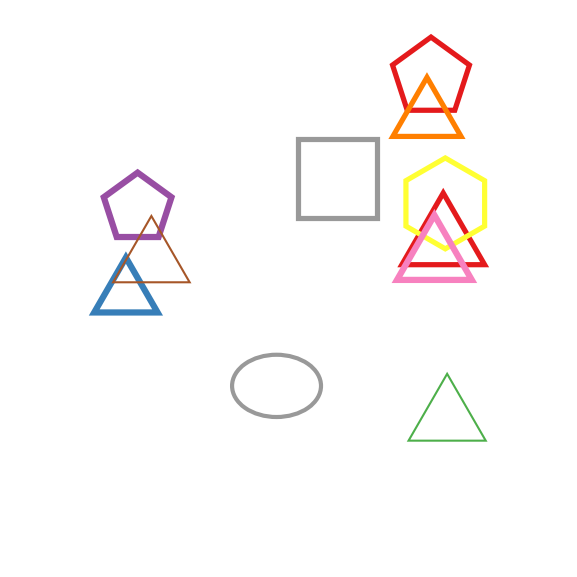[{"shape": "pentagon", "thickness": 2.5, "radius": 0.35, "center": [0.746, 0.865]}, {"shape": "triangle", "thickness": 2.5, "radius": 0.41, "center": [0.768, 0.582]}, {"shape": "triangle", "thickness": 3, "radius": 0.32, "center": [0.218, 0.49]}, {"shape": "triangle", "thickness": 1, "radius": 0.39, "center": [0.774, 0.275]}, {"shape": "pentagon", "thickness": 3, "radius": 0.31, "center": [0.238, 0.639]}, {"shape": "triangle", "thickness": 2.5, "radius": 0.34, "center": [0.739, 0.797]}, {"shape": "hexagon", "thickness": 2.5, "radius": 0.39, "center": [0.771, 0.647]}, {"shape": "triangle", "thickness": 1, "radius": 0.38, "center": [0.262, 0.549]}, {"shape": "triangle", "thickness": 3, "radius": 0.37, "center": [0.752, 0.552]}, {"shape": "oval", "thickness": 2, "radius": 0.39, "center": [0.479, 0.331]}, {"shape": "square", "thickness": 2.5, "radius": 0.34, "center": [0.584, 0.69]}]